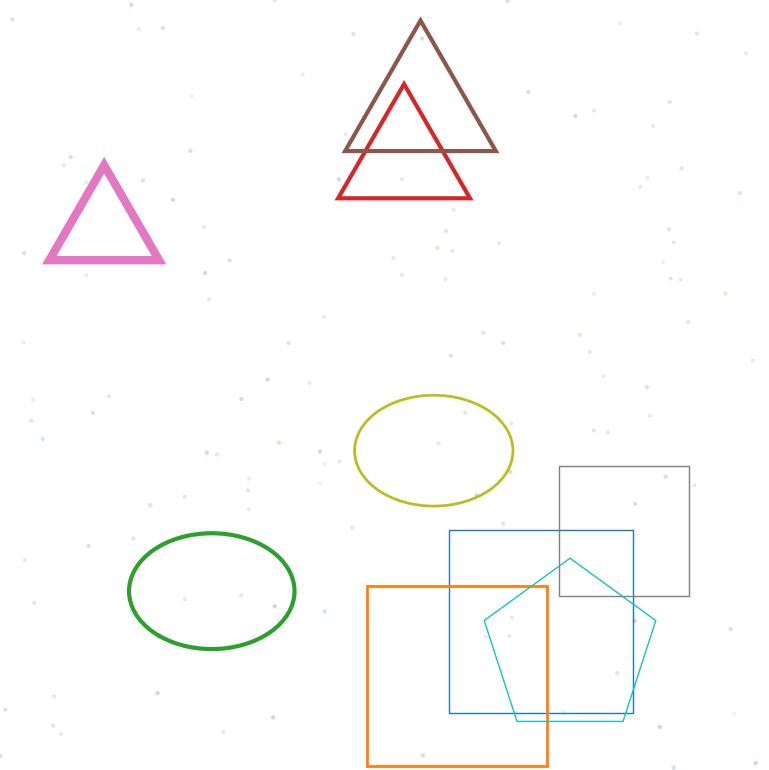[{"shape": "square", "thickness": 0.5, "radius": 0.59, "center": [0.702, 0.193]}, {"shape": "square", "thickness": 1, "radius": 0.58, "center": [0.593, 0.122]}, {"shape": "oval", "thickness": 1.5, "radius": 0.54, "center": [0.275, 0.232]}, {"shape": "triangle", "thickness": 1.5, "radius": 0.49, "center": [0.525, 0.792]}, {"shape": "triangle", "thickness": 1.5, "radius": 0.57, "center": [0.546, 0.86]}, {"shape": "triangle", "thickness": 3, "radius": 0.41, "center": [0.135, 0.703]}, {"shape": "square", "thickness": 0.5, "radius": 0.42, "center": [0.811, 0.31]}, {"shape": "oval", "thickness": 1, "radius": 0.51, "center": [0.563, 0.415]}, {"shape": "pentagon", "thickness": 0.5, "radius": 0.59, "center": [0.74, 0.158]}]